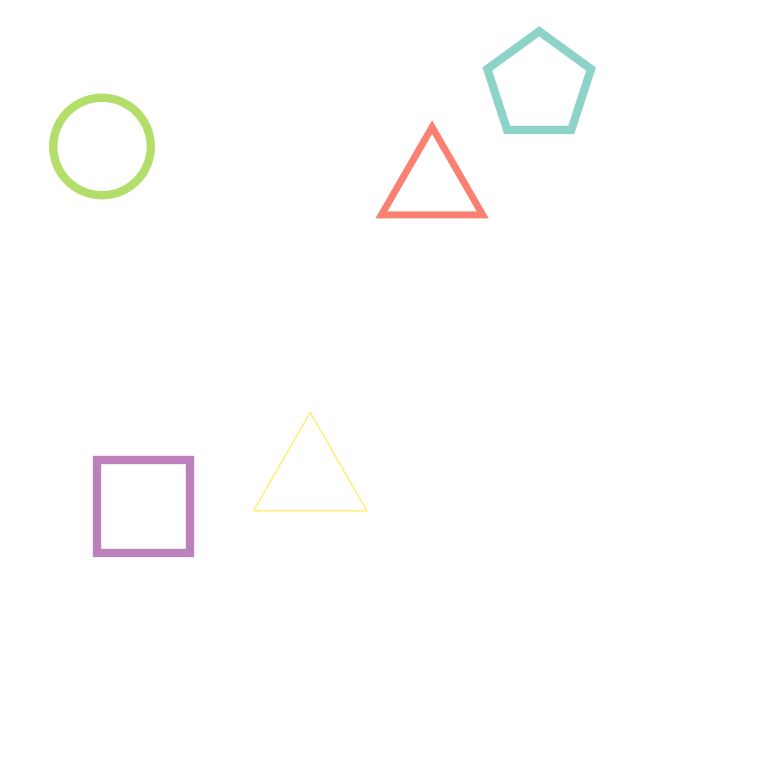[{"shape": "pentagon", "thickness": 3, "radius": 0.35, "center": [0.7, 0.889]}, {"shape": "triangle", "thickness": 2.5, "radius": 0.38, "center": [0.561, 0.759]}, {"shape": "circle", "thickness": 3, "radius": 0.32, "center": [0.133, 0.81]}, {"shape": "square", "thickness": 3, "radius": 0.3, "center": [0.186, 0.342]}, {"shape": "triangle", "thickness": 0.5, "radius": 0.43, "center": [0.403, 0.379]}]